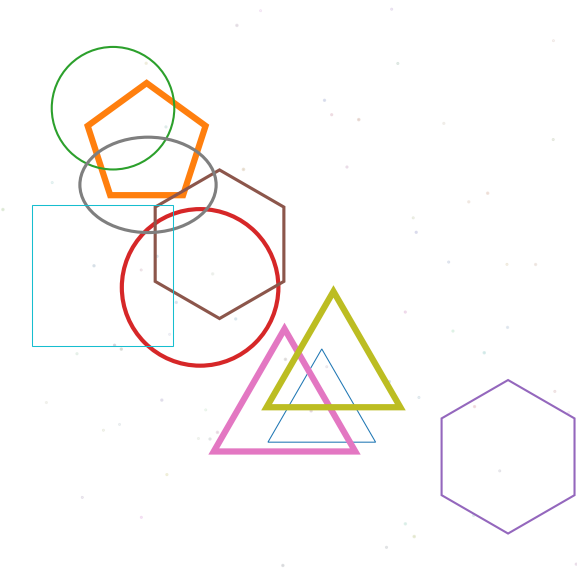[{"shape": "triangle", "thickness": 0.5, "radius": 0.54, "center": [0.557, 0.287]}, {"shape": "pentagon", "thickness": 3, "radius": 0.54, "center": [0.254, 0.748]}, {"shape": "circle", "thickness": 1, "radius": 0.53, "center": [0.196, 0.812]}, {"shape": "circle", "thickness": 2, "radius": 0.68, "center": [0.347, 0.501]}, {"shape": "hexagon", "thickness": 1, "radius": 0.66, "center": [0.88, 0.208]}, {"shape": "hexagon", "thickness": 1.5, "radius": 0.64, "center": [0.38, 0.576]}, {"shape": "triangle", "thickness": 3, "radius": 0.71, "center": [0.493, 0.288]}, {"shape": "oval", "thickness": 1.5, "radius": 0.59, "center": [0.256, 0.679]}, {"shape": "triangle", "thickness": 3, "radius": 0.67, "center": [0.577, 0.361]}, {"shape": "square", "thickness": 0.5, "radius": 0.61, "center": [0.178, 0.522]}]